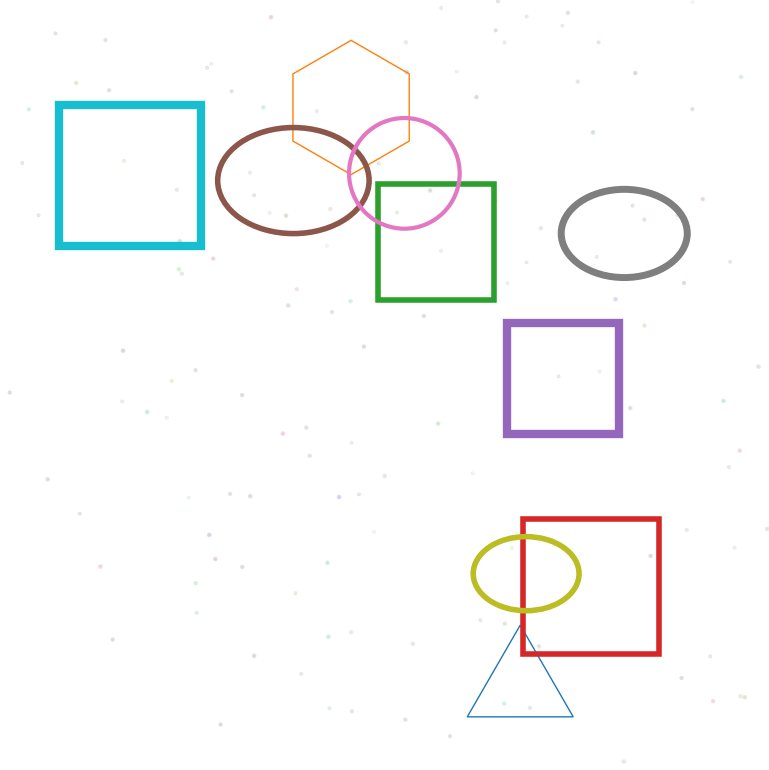[{"shape": "triangle", "thickness": 0.5, "radius": 0.4, "center": [0.676, 0.109]}, {"shape": "hexagon", "thickness": 0.5, "radius": 0.44, "center": [0.456, 0.86]}, {"shape": "square", "thickness": 2, "radius": 0.38, "center": [0.566, 0.686]}, {"shape": "square", "thickness": 2, "radius": 0.44, "center": [0.768, 0.238]}, {"shape": "square", "thickness": 3, "radius": 0.36, "center": [0.731, 0.509]}, {"shape": "oval", "thickness": 2, "radius": 0.49, "center": [0.381, 0.765]}, {"shape": "circle", "thickness": 1.5, "radius": 0.36, "center": [0.525, 0.775]}, {"shape": "oval", "thickness": 2.5, "radius": 0.41, "center": [0.811, 0.697]}, {"shape": "oval", "thickness": 2, "radius": 0.34, "center": [0.683, 0.255]}, {"shape": "square", "thickness": 3, "radius": 0.46, "center": [0.169, 0.772]}]